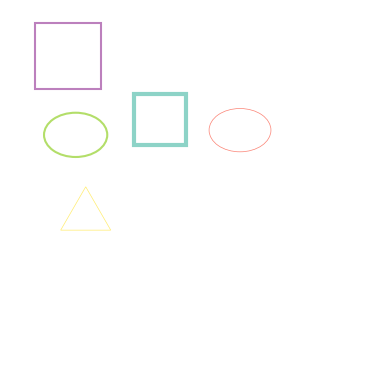[{"shape": "square", "thickness": 3, "radius": 0.34, "center": [0.416, 0.69]}, {"shape": "oval", "thickness": 0.5, "radius": 0.4, "center": [0.623, 0.662]}, {"shape": "oval", "thickness": 1.5, "radius": 0.41, "center": [0.196, 0.65]}, {"shape": "square", "thickness": 1.5, "radius": 0.42, "center": [0.177, 0.854]}, {"shape": "triangle", "thickness": 0.5, "radius": 0.38, "center": [0.223, 0.44]}]